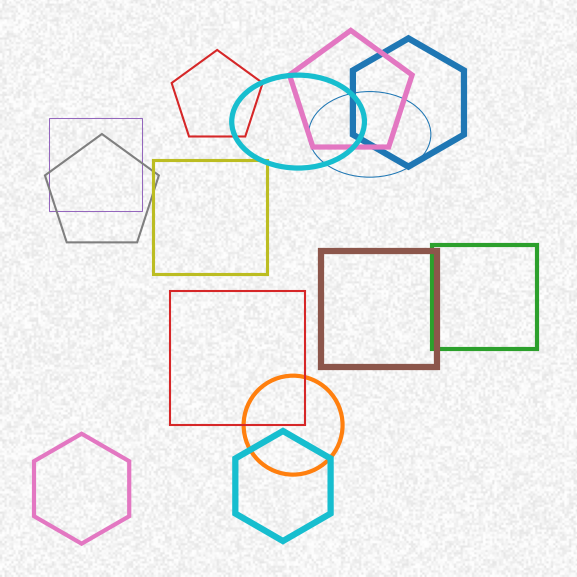[{"shape": "oval", "thickness": 0.5, "radius": 0.53, "center": [0.64, 0.766]}, {"shape": "hexagon", "thickness": 3, "radius": 0.56, "center": [0.707, 0.822]}, {"shape": "circle", "thickness": 2, "radius": 0.43, "center": [0.508, 0.263]}, {"shape": "square", "thickness": 2, "radius": 0.45, "center": [0.839, 0.485]}, {"shape": "square", "thickness": 1, "radius": 0.58, "center": [0.411, 0.379]}, {"shape": "pentagon", "thickness": 1, "radius": 0.41, "center": [0.376, 0.83]}, {"shape": "square", "thickness": 0.5, "radius": 0.4, "center": [0.166, 0.714]}, {"shape": "square", "thickness": 3, "radius": 0.5, "center": [0.656, 0.464]}, {"shape": "pentagon", "thickness": 2.5, "radius": 0.56, "center": [0.607, 0.835]}, {"shape": "hexagon", "thickness": 2, "radius": 0.48, "center": [0.141, 0.153]}, {"shape": "pentagon", "thickness": 1, "radius": 0.52, "center": [0.176, 0.663]}, {"shape": "square", "thickness": 1.5, "radius": 0.49, "center": [0.363, 0.623]}, {"shape": "oval", "thickness": 2.5, "radius": 0.57, "center": [0.516, 0.789]}, {"shape": "hexagon", "thickness": 3, "radius": 0.48, "center": [0.49, 0.158]}]